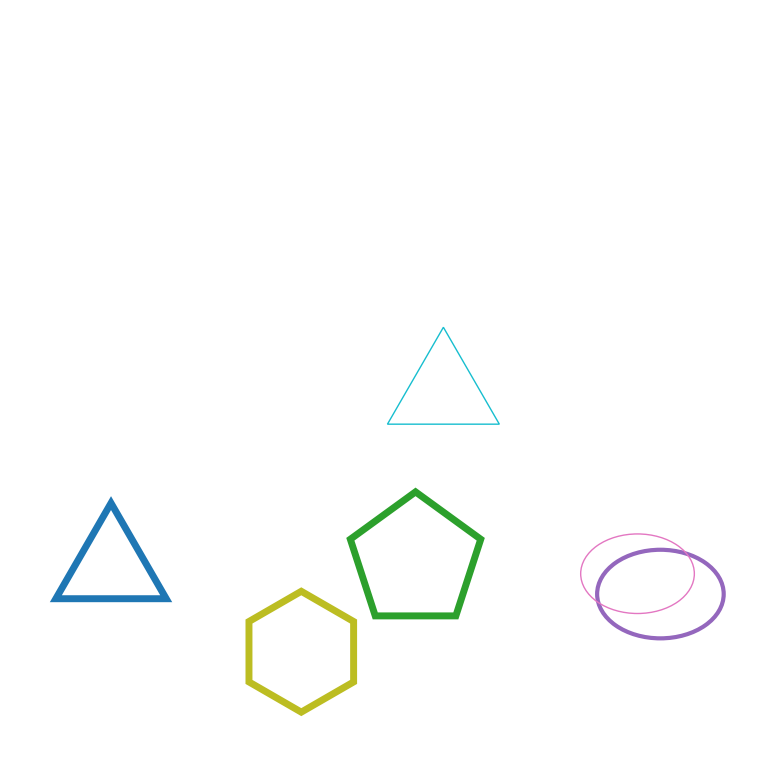[{"shape": "triangle", "thickness": 2.5, "radius": 0.41, "center": [0.144, 0.264]}, {"shape": "pentagon", "thickness": 2.5, "radius": 0.45, "center": [0.54, 0.272]}, {"shape": "oval", "thickness": 1.5, "radius": 0.41, "center": [0.858, 0.228]}, {"shape": "oval", "thickness": 0.5, "radius": 0.37, "center": [0.828, 0.255]}, {"shape": "hexagon", "thickness": 2.5, "radius": 0.39, "center": [0.391, 0.154]}, {"shape": "triangle", "thickness": 0.5, "radius": 0.42, "center": [0.576, 0.491]}]